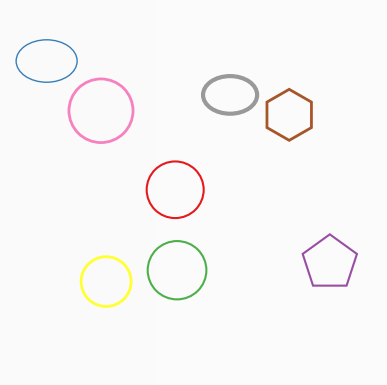[{"shape": "circle", "thickness": 1.5, "radius": 0.37, "center": [0.452, 0.507]}, {"shape": "oval", "thickness": 1, "radius": 0.39, "center": [0.12, 0.842]}, {"shape": "circle", "thickness": 1.5, "radius": 0.38, "center": [0.457, 0.298]}, {"shape": "pentagon", "thickness": 1.5, "radius": 0.37, "center": [0.851, 0.318]}, {"shape": "circle", "thickness": 2, "radius": 0.32, "center": [0.274, 0.269]}, {"shape": "hexagon", "thickness": 2, "radius": 0.33, "center": [0.746, 0.702]}, {"shape": "circle", "thickness": 2, "radius": 0.41, "center": [0.261, 0.712]}, {"shape": "oval", "thickness": 3, "radius": 0.35, "center": [0.594, 0.754]}]